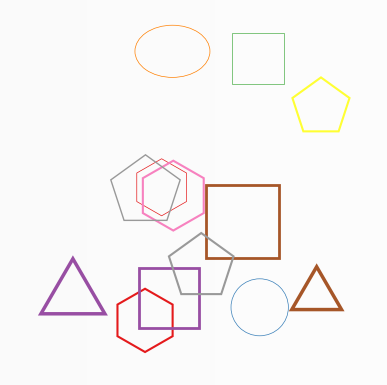[{"shape": "hexagon", "thickness": 1.5, "radius": 0.41, "center": [0.374, 0.168]}, {"shape": "hexagon", "thickness": 0.5, "radius": 0.37, "center": [0.417, 0.514]}, {"shape": "circle", "thickness": 0.5, "radius": 0.37, "center": [0.67, 0.202]}, {"shape": "square", "thickness": 0.5, "radius": 0.33, "center": [0.665, 0.848]}, {"shape": "triangle", "thickness": 2.5, "radius": 0.48, "center": [0.188, 0.233]}, {"shape": "square", "thickness": 2, "radius": 0.39, "center": [0.435, 0.227]}, {"shape": "oval", "thickness": 0.5, "radius": 0.48, "center": [0.445, 0.867]}, {"shape": "pentagon", "thickness": 1.5, "radius": 0.39, "center": [0.828, 0.721]}, {"shape": "triangle", "thickness": 2.5, "radius": 0.37, "center": [0.817, 0.233]}, {"shape": "square", "thickness": 2, "radius": 0.47, "center": [0.625, 0.425]}, {"shape": "hexagon", "thickness": 1.5, "radius": 0.45, "center": [0.447, 0.492]}, {"shape": "pentagon", "thickness": 1.5, "radius": 0.44, "center": [0.519, 0.307]}, {"shape": "pentagon", "thickness": 1, "radius": 0.47, "center": [0.375, 0.504]}]